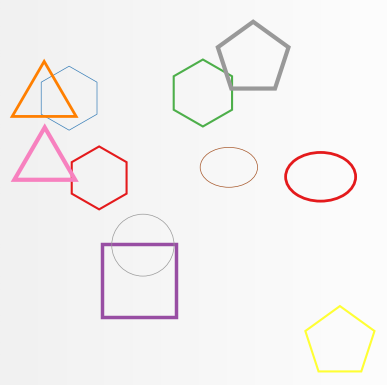[{"shape": "hexagon", "thickness": 1.5, "radius": 0.41, "center": [0.256, 0.538]}, {"shape": "oval", "thickness": 2, "radius": 0.45, "center": [0.827, 0.541]}, {"shape": "hexagon", "thickness": 0.5, "radius": 0.42, "center": [0.178, 0.745]}, {"shape": "hexagon", "thickness": 1.5, "radius": 0.43, "center": [0.524, 0.758]}, {"shape": "square", "thickness": 2.5, "radius": 0.48, "center": [0.359, 0.272]}, {"shape": "triangle", "thickness": 2, "radius": 0.48, "center": [0.114, 0.745]}, {"shape": "pentagon", "thickness": 1.5, "radius": 0.47, "center": [0.877, 0.111]}, {"shape": "oval", "thickness": 0.5, "radius": 0.37, "center": [0.591, 0.565]}, {"shape": "triangle", "thickness": 3, "radius": 0.45, "center": [0.115, 0.578]}, {"shape": "pentagon", "thickness": 3, "radius": 0.48, "center": [0.653, 0.848]}, {"shape": "circle", "thickness": 0.5, "radius": 0.4, "center": [0.369, 0.363]}]